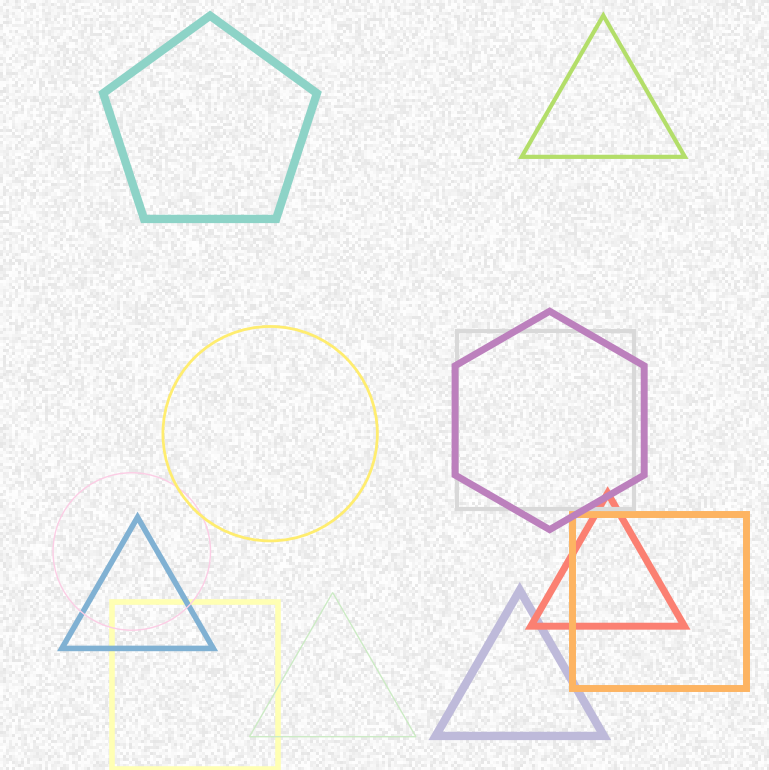[{"shape": "pentagon", "thickness": 3, "radius": 0.73, "center": [0.273, 0.834]}, {"shape": "square", "thickness": 2, "radius": 0.54, "center": [0.254, 0.11]}, {"shape": "triangle", "thickness": 3, "radius": 0.63, "center": [0.675, 0.107]}, {"shape": "triangle", "thickness": 2.5, "radius": 0.58, "center": [0.789, 0.244]}, {"shape": "triangle", "thickness": 2, "radius": 0.57, "center": [0.179, 0.215]}, {"shape": "square", "thickness": 2.5, "radius": 0.56, "center": [0.855, 0.219]}, {"shape": "triangle", "thickness": 1.5, "radius": 0.61, "center": [0.784, 0.858]}, {"shape": "circle", "thickness": 0.5, "radius": 0.51, "center": [0.171, 0.284]}, {"shape": "square", "thickness": 1.5, "radius": 0.58, "center": [0.708, 0.455]}, {"shape": "hexagon", "thickness": 2.5, "radius": 0.71, "center": [0.714, 0.454]}, {"shape": "triangle", "thickness": 0.5, "radius": 0.62, "center": [0.432, 0.106]}, {"shape": "circle", "thickness": 1, "radius": 0.7, "center": [0.351, 0.437]}]